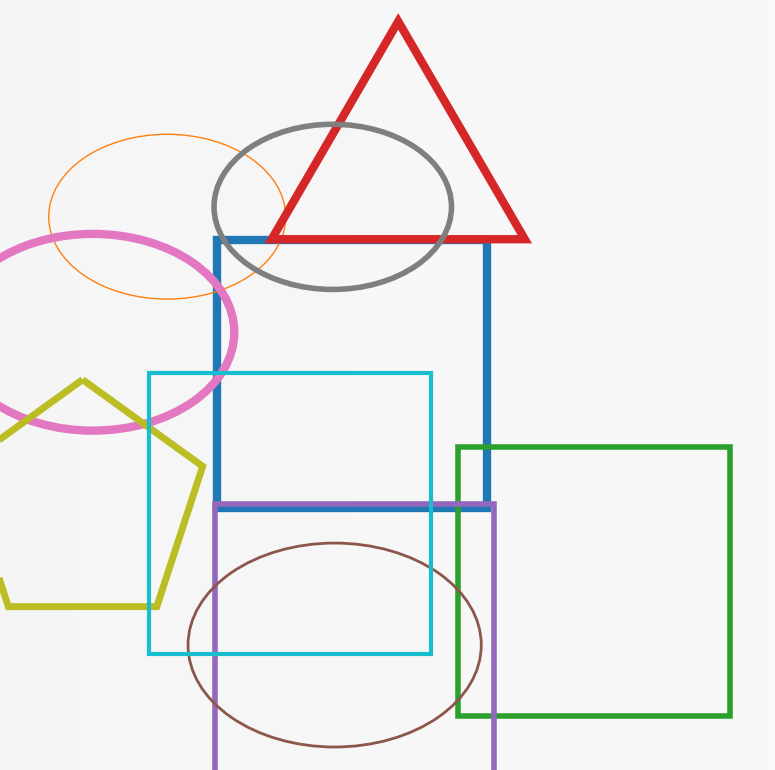[{"shape": "square", "thickness": 3, "radius": 0.87, "center": [0.454, 0.514]}, {"shape": "oval", "thickness": 0.5, "radius": 0.76, "center": [0.216, 0.719]}, {"shape": "square", "thickness": 2, "radius": 0.88, "center": [0.767, 0.245]}, {"shape": "triangle", "thickness": 3, "radius": 0.94, "center": [0.514, 0.784]}, {"shape": "square", "thickness": 2, "radius": 0.9, "center": [0.458, 0.166]}, {"shape": "oval", "thickness": 1, "radius": 0.95, "center": [0.432, 0.162]}, {"shape": "oval", "thickness": 3, "radius": 0.91, "center": [0.12, 0.568]}, {"shape": "oval", "thickness": 2, "radius": 0.77, "center": [0.429, 0.731]}, {"shape": "pentagon", "thickness": 2.5, "radius": 0.81, "center": [0.107, 0.344]}, {"shape": "square", "thickness": 1.5, "radius": 0.91, "center": [0.374, 0.334]}]